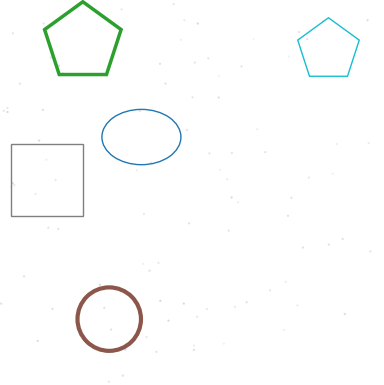[{"shape": "oval", "thickness": 1, "radius": 0.51, "center": [0.367, 0.644]}, {"shape": "pentagon", "thickness": 2.5, "radius": 0.52, "center": [0.215, 0.891]}, {"shape": "circle", "thickness": 3, "radius": 0.41, "center": [0.284, 0.171]}, {"shape": "square", "thickness": 1, "radius": 0.47, "center": [0.122, 0.532]}, {"shape": "pentagon", "thickness": 1, "radius": 0.42, "center": [0.853, 0.87]}]